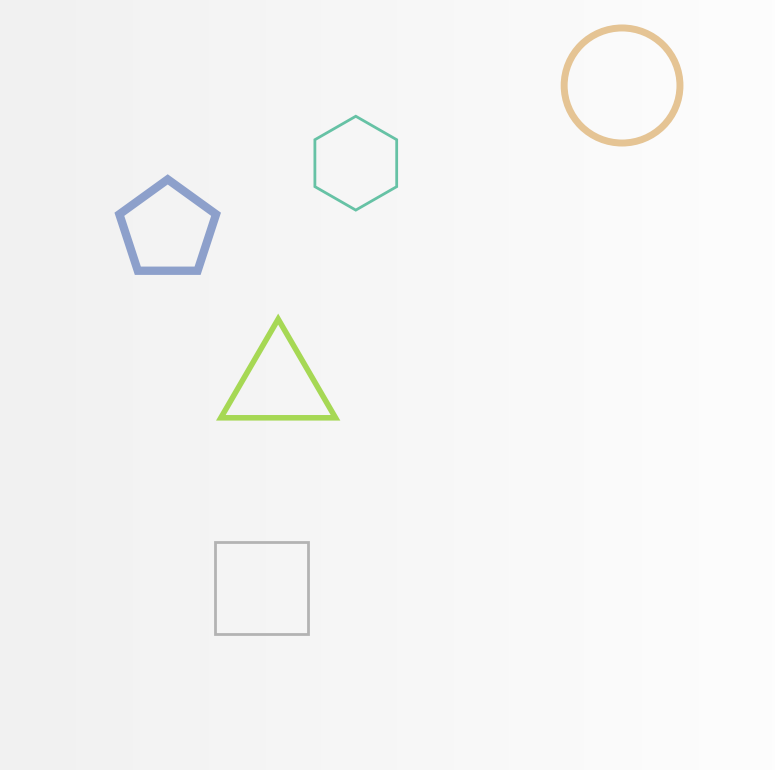[{"shape": "hexagon", "thickness": 1, "radius": 0.3, "center": [0.459, 0.788]}, {"shape": "pentagon", "thickness": 3, "radius": 0.33, "center": [0.216, 0.701]}, {"shape": "triangle", "thickness": 2, "radius": 0.43, "center": [0.359, 0.5]}, {"shape": "circle", "thickness": 2.5, "radius": 0.37, "center": [0.803, 0.889]}, {"shape": "square", "thickness": 1, "radius": 0.3, "center": [0.337, 0.237]}]